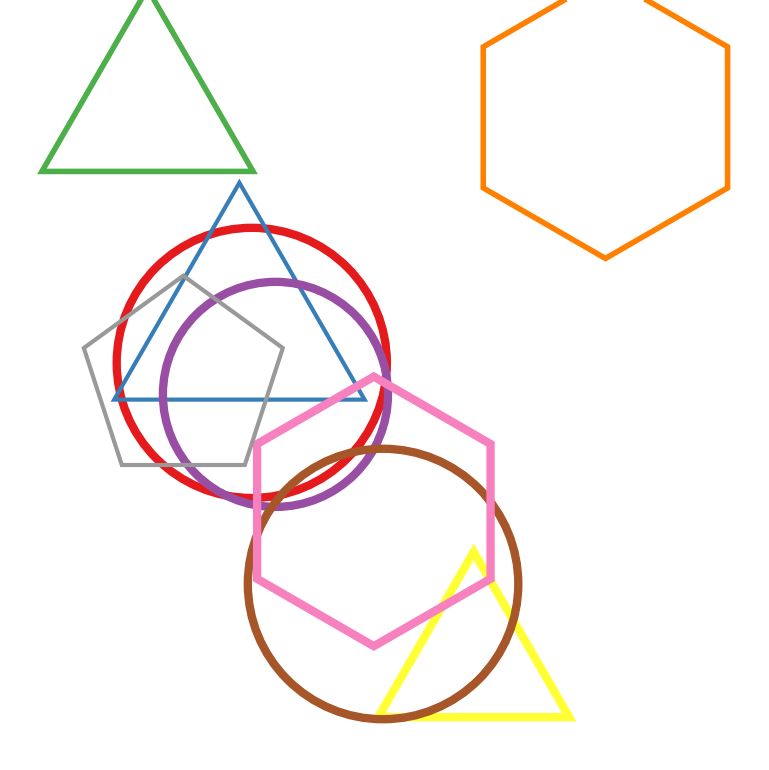[{"shape": "circle", "thickness": 3, "radius": 0.88, "center": [0.327, 0.529]}, {"shape": "triangle", "thickness": 1.5, "radius": 0.94, "center": [0.311, 0.575]}, {"shape": "triangle", "thickness": 2, "radius": 0.79, "center": [0.192, 0.857]}, {"shape": "circle", "thickness": 3, "radius": 0.73, "center": [0.358, 0.488]}, {"shape": "hexagon", "thickness": 2, "radius": 0.92, "center": [0.786, 0.848]}, {"shape": "triangle", "thickness": 3, "radius": 0.72, "center": [0.615, 0.14]}, {"shape": "circle", "thickness": 3, "radius": 0.88, "center": [0.497, 0.242]}, {"shape": "hexagon", "thickness": 3, "radius": 0.88, "center": [0.485, 0.336]}, {"shape": "pentagon", "thickness": 1.5, "radius": 0.68, "center": [0.238, 0.506]}]